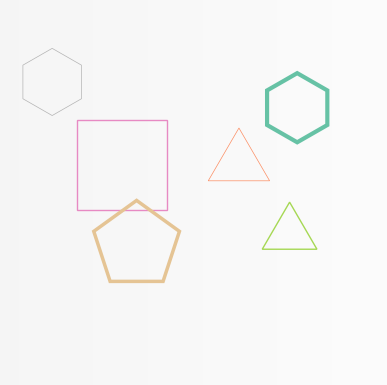[{"shape": "hexagon", "thickness": 3, "radius": 0.45, "center": [0.767, 0.72]}, {"shape": "triangle", "thickness": 0.5, "radius": 0.46, "center": [0.617, 0.576]}, {"shape": "square", "thickness": 1, "radius": 0.58, "center": [0.315, 0.571]}, {"shape": "triangle", "thickness": 1, "radius": 0.41, "center": [0.747, 0.393]}, {"shape": "pentagon", "thickness": 2.5, "radius": 0.58, "center": [0.353, 0.363]}, {"shape": "hexagon", "thickness": 0.5, "radius": 0.44, "center": [0.135, 0.787]}]